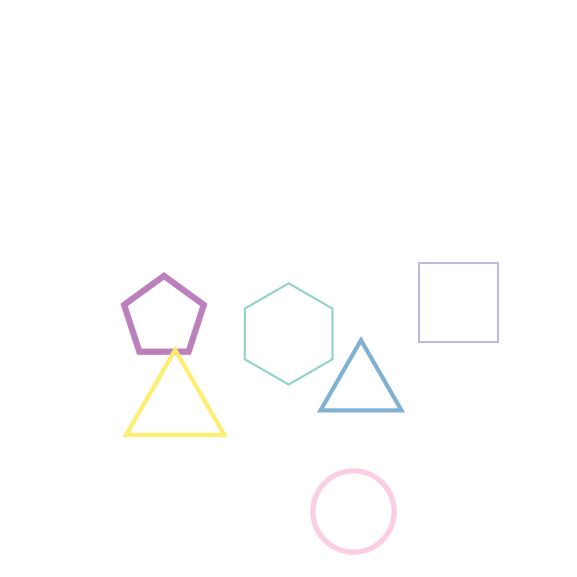[{"shape": "hexagon", "thickness": 1, "radius": 0.44, "center": [0.5, 0.421]}, {"shape": "square", "thickness": 1, "radius": 0.34, "center": [0.793, 0.475]}, {"shape": "triangle", "thickness": 2, "radius": 0.4, "center": [0.625, 0.329]}, {"shape": "circle", "thickness": 2.5, "radius": 0.35, "center": [0.612, 0.113]}, {"shape": "pentagon", "thickness": 3, "radius": 0.36, "center": [0.284, 0.449]}, {"shape": "triangle", "thickness": 2, "radius": 0.49, "center": [0.303, 0.295]}]